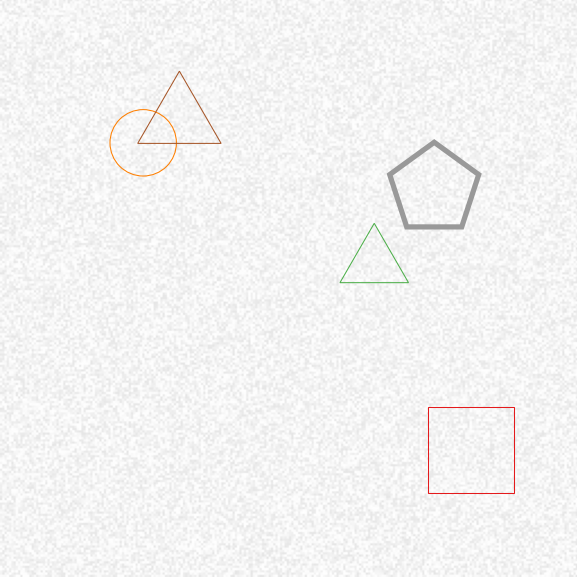[{"shape": "square", "thickness": 0.5, "radius": 0.37, "center": [0.816, 0.221]}, {"shape": "triangle", "thickness": 0.5, "radius": 0.34, "center": [0.648, 0.544]}, {"shape": "circle", "thickness": 0.5, "radius": 0.29, "center": [0.248, 0.752]}, {"shape": "triangle", "thickness": 0.5, "radius": 0.42, "center": [0.311, 0.793]}, {"shape": "pentagon", "thickness": 2.5, "radius": 0.41, "center": [0.752, 0.672]}]